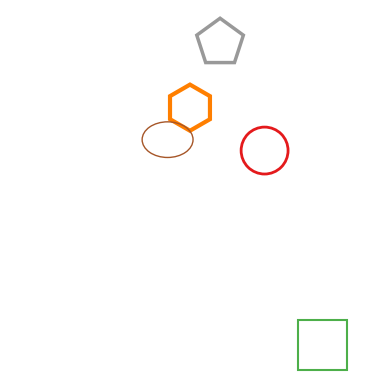[{"shape": "circle", "thickness": 2, "radius": 0.3, "center": [0.687, 0.609]}, {"shape": "square", "thickness": 1.5, "radius": 0.32, "center": [0.838, 0.104]}, {"shape": "hexagon", "thickness": 3, "radius": 0.3, "center": [0.493, 0.72]}, {"shape": "oval", "thickness": 1, "radius": 0.33, "center": [0.435, 0.637]}, {"shape": "pentagon", "thickness": 2.5, "radius": 0.32, "center": [0.572, 0.889]}]